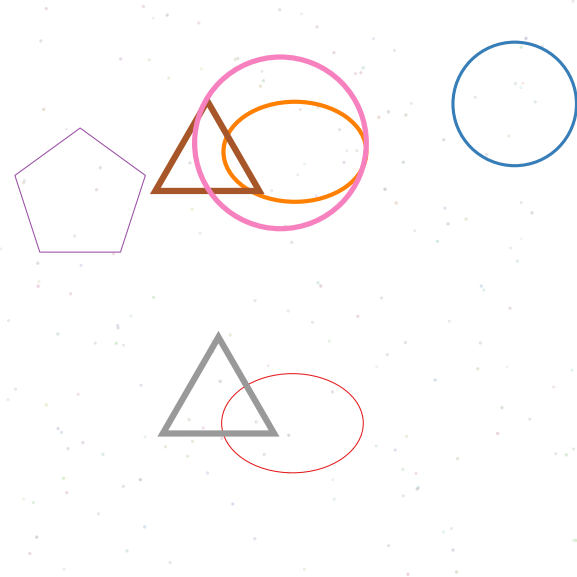[{"shape": "oval", "thickness": 0.5, "radius": 0.61, "center": [0.506, 0.266]}, {"shape": "circle", "thickness": 1.5, "radius": 0.53, "center": [0.891, 0.819]}, {"shape": "pentagon", "thickness": 0.5, "radius": 0.59, "center": [0.139, 0.659]}, {"shape": "oval", "thickness": 2, "radius": 0.62, "center": [0.511, 0.736]}, {"shape": "triangle", "thickness": 3, "radius": 0.52, "center": [0.359, 0.72]}, {"shape": "circle", "thickness": 2.5, "radius": 0.74, "center": [0.486, 0.752]}, {"shape": "triangle", "thickness": 3, "radius": 0.56, "center": [0.378, 0.304]}]